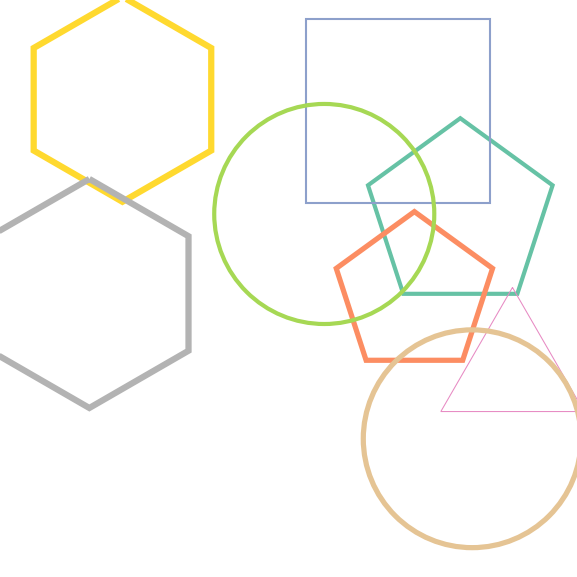[{"shape": "pentagon", "thickness": 2, "radius": 0.84, "center": [0.797, 0.626]}, {"shape": "pentagon", "thickness": 2.5, "radius": 0.71, "center": [0.718, 0.49]}, {"shape": "square", "thickness": 1, "radius": 0.8, "center": [0.69, 0.807]}, {"shape": "triangle", "thickness": 0.5, "radius": 0.72, "center": [0.887, 0.358]}, {"shape": "circle", "thickness": 2, "radius": 0.95, "center": [0.561, 0.629]}, {"shape": "hexagon", "thickness": 3, "radius": 0.89, "center": [0.212, 0.827]}, {"shape": "circle", "thickness": 2.5, "radius": 0.94, "center": [0.818, 0.239]}, {"shape": "hexagon", "thickness": 3, "radius": 0.99, "center": [0.155, 0.491]}]